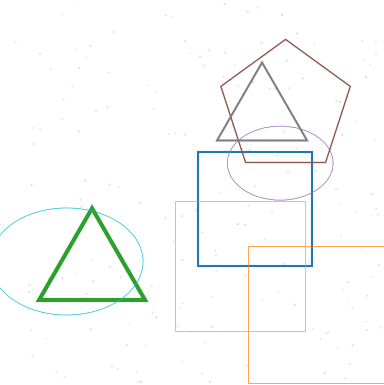[{"shape": "square", "thickness": 1.5, "radius": 0.74, "center": [0.664, 0.457]}, {"shape": "square", "thickness": 0.5, "radius": 0.89, "center": [0.824, 0.183]}, {"shape": "triangle", "thickness": 3, "radius": 0.79, "center": [0.239, 0.3]}, {"shape": "oval", "thickness": 0.5, "radius": 0.69, "center": [0.728, 0.576]}, {"shape": "pentagon", "thickness": 1, "radius": 0.88, "center": [0.742, 0.721]}, {"shape": "triangle", "thickness": 1.5, "radius": 0.68, "center": [0.681, 0.703]}, {"shape": "square", "thickness": 0.5, "radius": 0.85, "center": [0.624, 0.309]}, {"shape": "oval", "thickness": 0.5, "radius": 0.99, "center": [0.173, 0.321]}]